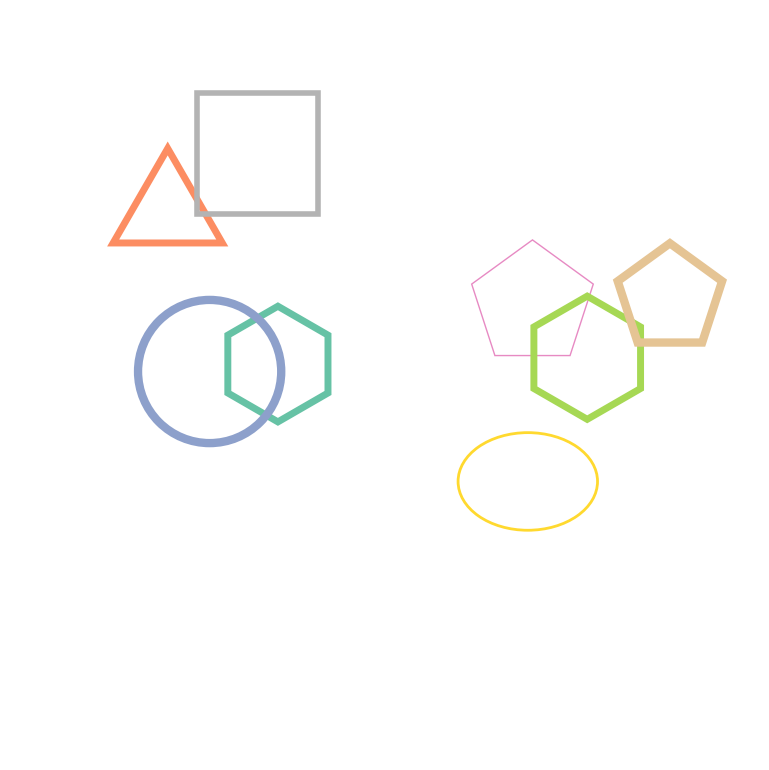[{"shape": "hexagon", "thickness": 2.5, "radius": 0.38, "center": [0.361, 0.527]}, {"shape": "triangle", "thickness": 2.5, "radius": 0.41, "center": [0.218, 0.725]}, {"shape": "circle", "thickness": 3, "radius": 0.46, "center": [0.272, 0.518]}, {"shape": "pentagon", "thickness": 0.5, "radius": 0.42, "center": [0.692, 0.605]}, {"shape": "hexagon", "thickness": 2.5, "radius": 0.4, "center": [0.763, 0.535]}, {"shape": "oval", "thickness": 1, "radius": 0.45, "center": [0.685, 0.375]}, {"shape": "pentagon", "thickness": 3, "radius": 0.36, "center": [0.87, 0.613]}, {"shape": "square", "thickness": 2, "radius": 0.39, "center": [0.334, 0.801]}]